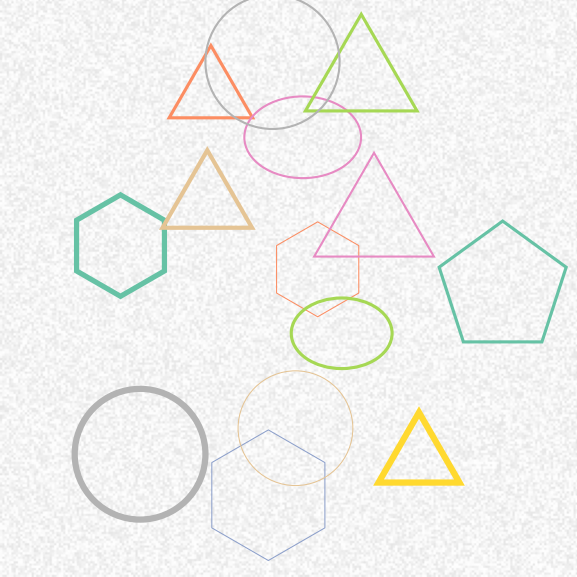[{"shape": "pentagon", "thickness": 1.5, "radius": 0.58, "center": [0.87, 0.501]}, {"shape": "hexagon", "thickness": 2.5, "radius": 0.44, "center": [0.209, 0.574]}, {"shape": "triangle", "thickness": 1.5, "radius": 0.42, "center": [0.365, 0.837]}, {"shape": "hexagon", "thickness": 0.5, "radius": 0.41, "center": [0.55, 0.533]}, {"shape": "hexagon", "thickness": 0.5, "radius": 0.57, "center": [0.465, 0.142]}, {"shape": "triangle", "thickness": 1, "radius": 0.6, "center": [0.648, 0.615]}, {"shape": "oval", "thickness": 1, "radius": 0.51, "center": [0.524, 0.761]}, {"shape": "oval", "thickness": 1.5, "radius": 0.44, "center": [0.592, 0.422]}, {"shape": "triangle", "thickness": 1.5, "radius": 0.56, "center": [0.626, 0.863]}, {"shape": "triangle", "thickness": 3, "radius": 0.4, "center": [0.726, 0.204]}, {"shape": "triangle", "thickness": 2, "radius": 0.45, "center": [0.359, 0.65]}, {"shape": "circle", "thickness": 0.5, "radius": 0.5, "center": [0.512, 0.258]}, {"shape": "circle", "thickness": 1, "radius": 0.58, "center": [0.472, 0.892]}, {"shape": "circle", "thickness": 3, "radius": 0.57, "center": [0.243, 0.213]}]